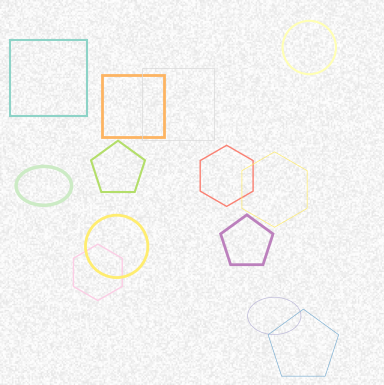[{"shape": "square", "thickness": 1.5, "radius": 0.49, "center": [0.126, 0.798]}, {"shape": "circle", "thickness": 1.5, "radius": 0.35, "center": [0.803, 0.877]}, {"shape": "oval", "thickness": 0.5, "radius": 0.35, "center": [0.712, 0.18]}, {"shape": "hexagon", "thickness": 1, "radius": 0.4, "center": [0.589, 0.543]}, {"shape": "pentagon", "thickness": 0.5, "radius": 0.48, "center": [0.788, 0.101]}, {"shape": "square", "thickness": 2, "radius": 0.4, "center": [0.344, 0.724]}, {"shape": "pentagon", "thickness": 1.5, "radius": 0.37, "center": [0.307, 0.561]}, {"shape": "hexagon", "thickness": 1, "radius": 0.37, "center": [0.254, 0.293]}, {"shape": "square", "thickness": 0.5, "radius": 0.47, "center": [0.462, 0.729]}, {"shape": "pentagon", "thickness": 2, "radius": 0.36, "center": [0.641, 0.37]}, {"shape": "oval", "thickness": 2.5, "radius": 0.36, "center": [0.114, 0.517]}, {"shape": "circle", "thickness": 2, "radius": 0.41, "center": [0.303, 0.36]}, {"shape": "hexagon", "thickness": 0.5, "radius": 0.49, "center": [0.713, 0.508]}]